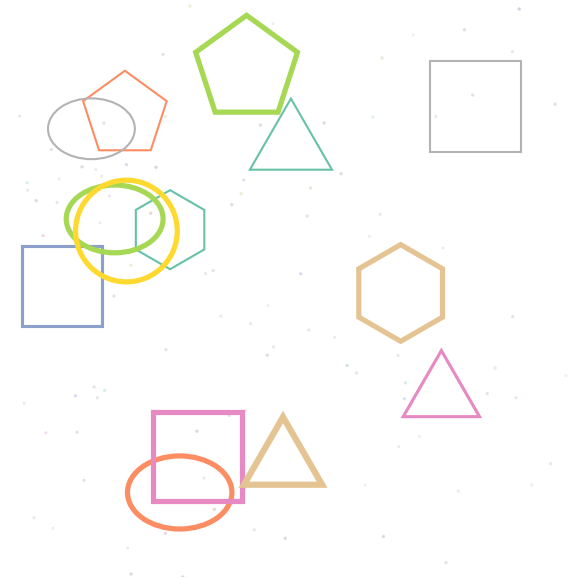[{"shape": "triangle", "thickness": 1, "radius": 0.41, "center": [0.504, 0.746]}, {"shape": "hexagon", "thickness": 1, "radius": 0.34, "center": [0.294, 0.601]}, {"shape": "oval", "thickness": 2.5, "radius": 0.45, "center": [0.311, 0.146]}, {"shape": "pentagon", "thickness": 1, "radius": 0.38, "center": [0.216, 0.801]}, {"shape": "square", "thickness": 1.5, "radius": 0.35, "center": [0.107, 0.504]}, {"shape": "triangle", "thickness": 1.5, "radius": 0.38, "center": [0.764, 0.316]}, {"shape": "square", "thickness": 2.5, "radius": 0.39, "center": [0.342, 0.209]}, {"shape": "pentagon", "thickness": 2.5, "radius": 0.46, "center": [0.427, 0.88]}, {"shape": "oval", "thickness": 2.5, "radius": 0.42, "center": [0.199, 0.62]}, {"shape": "circle", "thickness": 2.5, "radius": 0.44, "center": [0.219, 0.599]}, {"shape": "hexagon", "thickness": 2.5, "radius": 0.42, "center": [0.694, 0.492]}, {"shape": "triangle", "thickness": 3, "radius": 0.39, "center": [0.49, 0.199]}, {"shape": "square", "thickness": 1, "radius": 0.39, "center": [0.824, 0.815]}, {"shape": "oval", "thickness": 1, "radius": 0.38, "center": [0.158, 0.776]}]